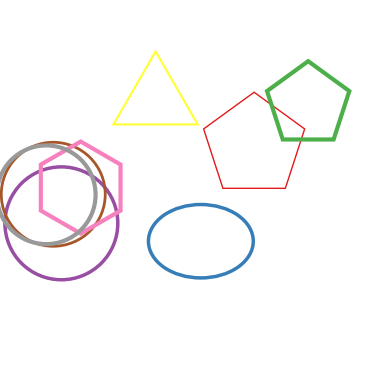[{"shape": "pentagon", "thickness": 1, "radius": 0.69, "center": [0.66, 0.622]}, {"shape": "oval", "thickness": 2.5, "radius": 0.68, "center": [0.522, 0.373]}, {"shape": "pentagon", "thickness": 3, "radius": 0.56, "center": [0.8, 0.729]}, {"shape": "circle", "thickness": 2.5, "radius": 0.73, "center": [0.159, 0.42]}, {"shape": "triangle", "thickness": 1.5, "radius": 0.63, "center": [0.404, 0.74]}, {"shape": "circle", "thickness": 2, "radius": 0.68, "center": [0.138, 0.495]}, {"shape": "hexagon", "thickness": 3, "radius": 0.6, "center": [0.21, 0.513]}, {"shape": "circle", "thickness": 3, "radius": 0.64, "center": [0.12, 0.494]}]